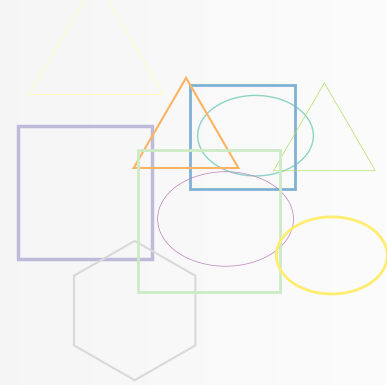[{"shape": "oval", "thickness": 1, "radius": 0.75, "center": [0.659, 0.648]}, {"shape": "triangle", "thickness": 0.5, "radius": 1.0, "center": [0.248, 0.854]}, {"shape": "square", "thickness": 2.5, "radius": 0.87, "center": [0.218, 0.5]}, {"shape": "square", "thickness": 2, "radius": 0.67, "center": [0.626, 0.644]}, {"shape": "triangle", "thickness": 1.5, "radius": 0.78, "center": [0.48, 0.642]}, {"shape": "triangle", "thickness": 0.5, "radius": 0.76, "center": [0.837, 0.632]}, {"shape": "hexagon", "thickness": 1.5, "radius": 0.9, "center": [0.348, 0.193]}, {"shape": "oval", "thickness": 0.5, "radius": 0.88, "center": [0.582, 0.431]}, {"shape": "square", "thickness": 2, "radius": 0.92, "center": [0.539, 0.426]}, {"shape": "oval", "thickness": 2, "radius": 0.71, "center": [0.856, 0.337]}]